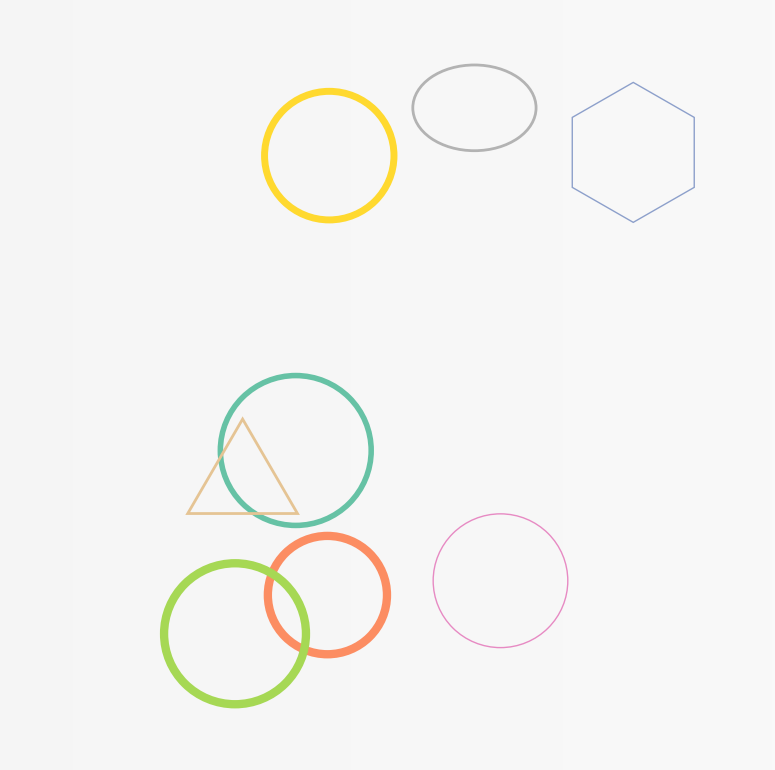[{"shape": "circle", "thickness": 2, "radius": 0.49, "center": [0.382, 0.415]}, {"shape": "circle", "thickness": 3, "radius": 0.38, "center": [0.422, 0.227]}, {"shape": "hexagon", "thickness": 0.5, "radius": 0.45, "center": [0.817, 0.802]}, {"shape": "circle", "thickness": 0.5, "radius": 0.43, "center": [0.646, 0.246]}, {"shape": "circle", "thickness": 3, "radius": 0.46, "center": [0.303, 0.177]}, {"shape": "circle", "thickness": 2.5, "radius": 0.42, "center": [0.425, 0.798]}, {"shape": "triangle", "thickness": 1, "radius": 0.41, "center": [0.313, 0.374]}, {"shape": "oval", "thickness": 1, "radius": 0.4, "center": [0.612, 0.86]}]